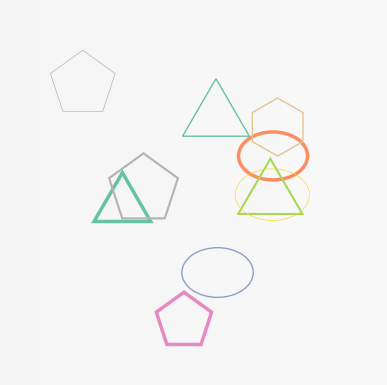[{"shape": "triangle", "thickness": 2.5, "radius": 0.42, "center": [0.316, 0.467]}, {"shape": "triangle", "thickness": 1, "radius": 0.5, "center": [0.557, 0.696]}, {"shape": "oval", "thickness": 2.5, "radius": 0.45, "center": [0.705, 0.595]}, {"shape": "oval", "thickness": 1, "radius": 0.46, "center": [0.561, 0.292]}, {"shape": "pentagon", "thickness": 2.5, "radius": 0.38, "center": [0.475, 0.166]}, {"shape": "triangle", "thickness": 1.5, "radius": 0.48, "center": [0.698, 0.492]}, {"shape": "oval", "thickness": 0.5, "radius": 0.48, "center": [0.703, 0.494]}, {"shape": "hexagon", "thickness": 1, "radius": 0.38, "center": [0.717, 0.67]}, {"shape": "pentagon", "thickness": 1.5, "radius": 0.47, "center": [0.37, 0.508]}, {"shape": "pentagon", "thickness": 0.5, "radius": 0.44, "center": [0.214, 0.782]}]